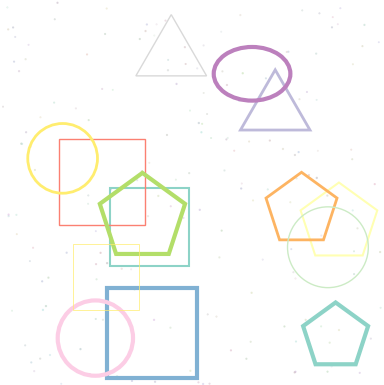[{"shape": "square", "thickness": 1.5, "radius": 0.51, "center": [0.389, 0.411]}, {"shape": "pentagon", "thickness": 3, "radius": 0.44, "center": [0.872, 0.126]}, {"shape": "pentagon", "thickness": 1.5, "radius": 0.52, "center": [0.88, 0.421]}, {"shape": "triangle", "thickness": 2, "radius": 0.52, "center": [0.715, 0.714]}, {"shape": "square", "thickness": 1, "radius": 0.56, "center": [0.265, 0.526]}, {"shape": "square", "thickness": 3, "radius": 0.58, "center": [0.394, 0.134]}, {"shape": "pentagon", "thickness": 2, "radius": 0.49, "center": [0.783, 0.455]}, {"shape": "pentagon", "thickness": 3, "radius": 0.58, "center": [0.37, 0.435]}, {"shape": "circle", "thickness": 3, "radius": 0.49, "center": [0.248, 0.122]}, {"shape": "triangle", "thickness": 1, "radius": 0.53, "center": [0.445, 0.856]}, {"shape": "oval", "thickness": 3, "radius": 0.5, "center": [0.655, 0.808]}, {"shape": "circle", "thickness": 1, "radius": 0.52, "center": [0.852, 0.358]}, {"shape": "circle", "thickness": 2, "radius": 0.45, "center": [0.163, 0.589]}, {"shape": "square", "thickness": 0.5, "radius": 0.43, "center": [0.275, 0.28]}]